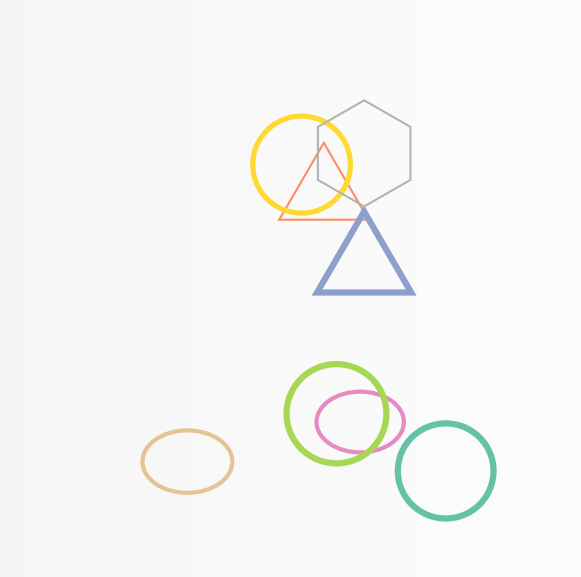[{"shape": "circle", "thickness": 3, "radius": 0.41, "center": [0.767, 0.184]}, {"shape": "triangle", "thickness": 1, "radius": 0.44, "center": [0.557, 0.663]}, {"shape": "triangle", "thickness": 3, "radius": 0.47, "center": [0.626, 0.539]}, {"shape": "oval", "thickness": 2, "radius": 0.38, "center": [0.62, 0.268]}, {"shape": "circle", "thickness": 3, "radius": 0.43, "center": [0.579, 0.283]}, {"shape": "circle", "thickness": 2.5, "radius": 0.42, "center": [0.519, 0.714]}, {"shape": "oval", "thickness": 2, "radius": 0.39, "center": [0.322, 0.2]}, {"shape": "hexagon", "thickness": 1, "radius": 0.46, "center": [0.627, 0.734]}]